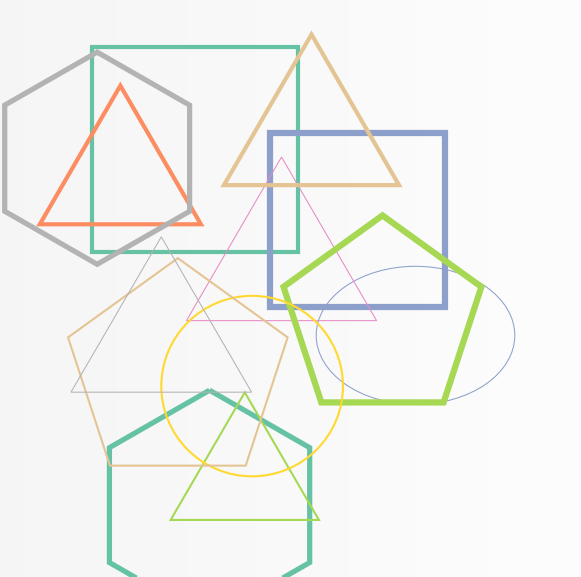[{"shape": "hexagon", "thickness": 2.5, "radius": 0.99, "center": [0.361, 0.124]}, {"shape": "square", "thickness": 2, "radius": 0.89, "center": [0.335, 0.741]}, {"shape": "triangle", "thickness": 2, "radius": 0.8, "center": [0.207, 0.691]}, {"shape": "oval", "thickness": 0.5, "radius": 0.85, "center": [0.715, 0.418]}, {"shape": "square", "thickness": 3, "radius": 0.75, "center": [0.615, 0.618]}, {"shape": "triangle", "thickness": 0.5, "radius": 0.94, "center": [0.484, 0.538]}, {"shape": "pentagon", "thickness": 3, "radius": 0.89, "center": [0.658, 0.447]}, {"shape": "triangle", "thickness": 1, "radius": 0.74, "center": [0.421, 0.172]}, {"shape": "circle", "thickness": 1, "radius": 0.78, "center": [0.434, 0.331]}, {"shape": "pentagon", "thickness": 1, "radius": 0.99, "center": [0.306, 0.354]}, {"shape": "triangle", "thickness": 2, "radius": 0.87, "center": [0.536, 0.766]}, {"shape": "hexagon", "thickness": 2.5, "radius": 0.92, "center": [0.167, 0.725]}, {"shape": "triangle", "thickness": 0.5, "radius": 0.9, "center": [0.277, 0.41]}]